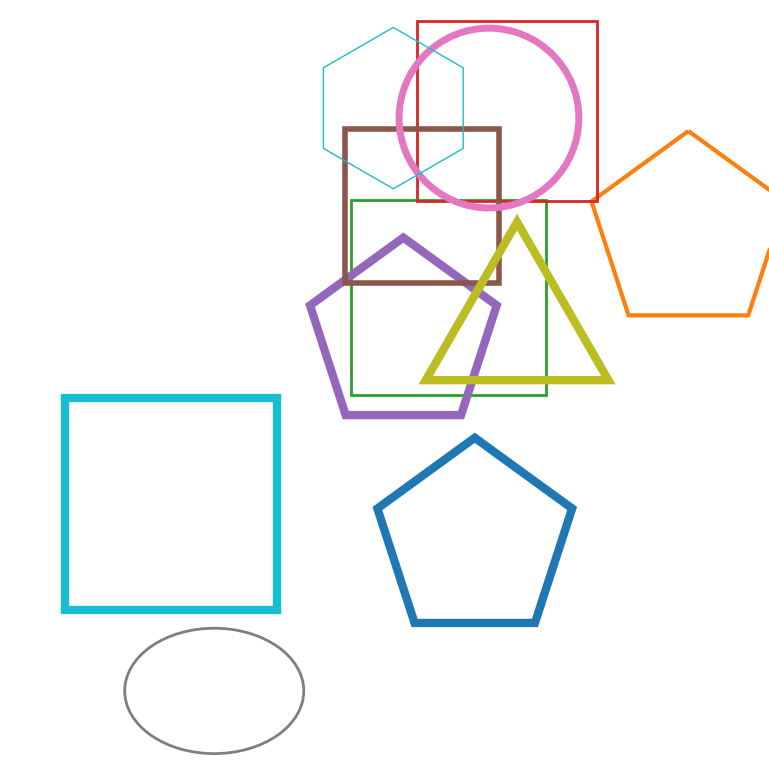[{"shape": "pentagon", "thickness": 3, "radius": 0.66, "center": [0.617, 0.299]}, {"shape": "pentagon", "thickness": 1.5, "radius": 0.66, "center": [0.894, 0.698]}, {"shape": "square", "thickness": 1, "radius": 0.63, "center": [0.583, 0.614]}, {"shape": "square", "thickness": 1, "radius": 0.58, "center": [0.659, 0.856]}, {"shape": "pentagon", "thickness": 3, "radius": 0.64, "center": [0.524, 0.564]}, {"shape": "square", "thickness": 2, "radius": 0.5, "center": [0.548, 0.733]}, {"shape": "circle", "thickness": 2.5, "radius": 0.58, "center": [0.635, 0.847]}, {"shape": "oval", "thickness": 1, "radius": 0.58, "center": [0.278, 0.103]}, {"shape": "triangle", "thickness": 3, "radius": 0.68, "center": [0.672, 0.575]}, {"shape": "hexagon", "thickness": 0.5, "radius": 0.52, "center": [0.511, 0.86]}, {"shape": "square", "thickness": 3, "radius": 0.69, "center": [0.222, 0.345]}]